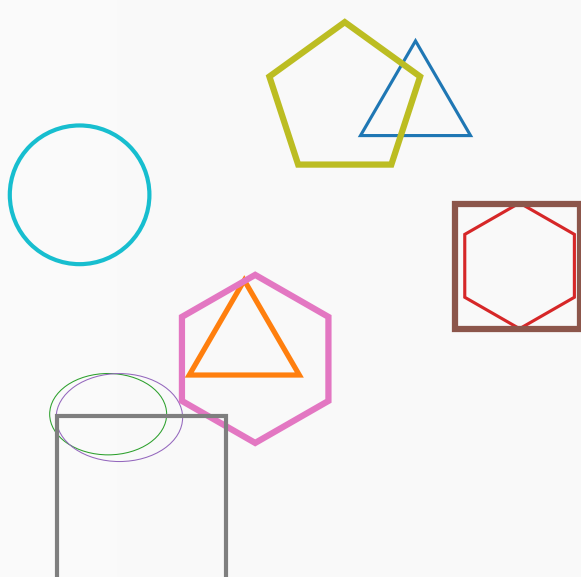[{"shape": "triangle", "thickness": 1.5, "radius": 0.55, "center": [0.715, 0.819]}, {"shape": "triangle", "thickness": 2.5, "radius": 0.55, "center": [0.42, 0.404]}, {"shape": "oval", "thickness": 0.5, "radius": 0.5, "center": [0.186, 0.282]}, {"shape": "hexagon", "thickness": 1.5, "radius": 0.54, "center": [0.894, 0.539]}, {"shape": "oval", "thickness": 0.5, "radius": 0.54, "center": [0.205, 0.276]}, {"shape": "square", "thickness": 3, "radius": 0.54, "center": [0.89, 0.538]}, {"shape": "hexagon", "thickness": 3, "radius": 0.73, "center": [0.439, 0.378]}, {"shape": "square", "thickness": 2, "radius": 0.72, "center": [0.243, 0.133]}, {"shape": "pentagon", "thickness": 3, "radius": 0.68, "center": [0.593, 0.824]}, {"shape": "circle", "thickness": 2, "radius": 0.6, "center": [0.137, 0.662]}]